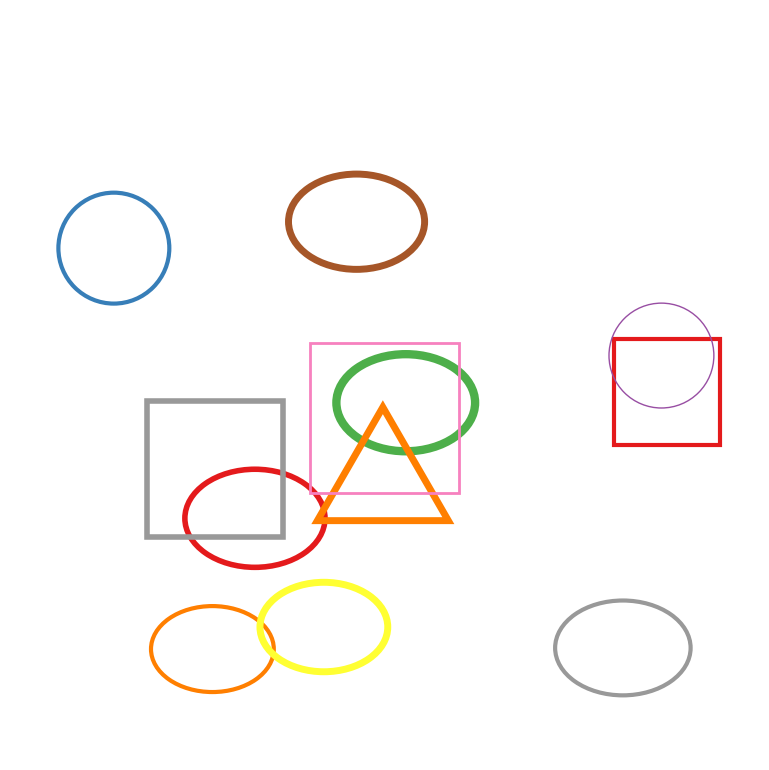[{"shape": "oval", "thickness": 2, "radius": 0.45, "center": [0.331, 0.327]}, {"shape": "square", "thickness": 1.5, "radius": 0.34, "center": [0.866, 0.491]}, {"shape": "circle", "thickness": 1.5, "radius": 0.36, "center": [0.148, 0.678]}, {"shape": "oval", "thickness": 3, "radius": 0.45, "center": [0.527, 0.477]}, {"shape": "circle", "thickness": 0.5, "radius": 0.34, "center": [0.859, 0.538]}, {"shape": "triangle", "thickness": 2.5, "radius": 0.49, "center": [0.497, 0.373]}, {"shape": "oval", "thickness": 1.5, "radius": 0.4, "center": [0.276, 0.157]}, {"shape": "oval", "thickness": 2.5, "radius": 0.41, "center": [0.421, 0.186]}, {"shape": "oval", "thickness": 2.5, "radius": 0.44, "center": [0.463, 0.712]}, {"shape": "square", "thickness": 1, "radius": 0.49, "center": [0.499, 0.457]}, {"shape": "oval", "thickness": 1.5, "radius": 0.44, "center": [0.809, 0.159]}, {"shape": "square", "thickness": 2, "radius": 0.44, "center": [0.279, 0.391]}]